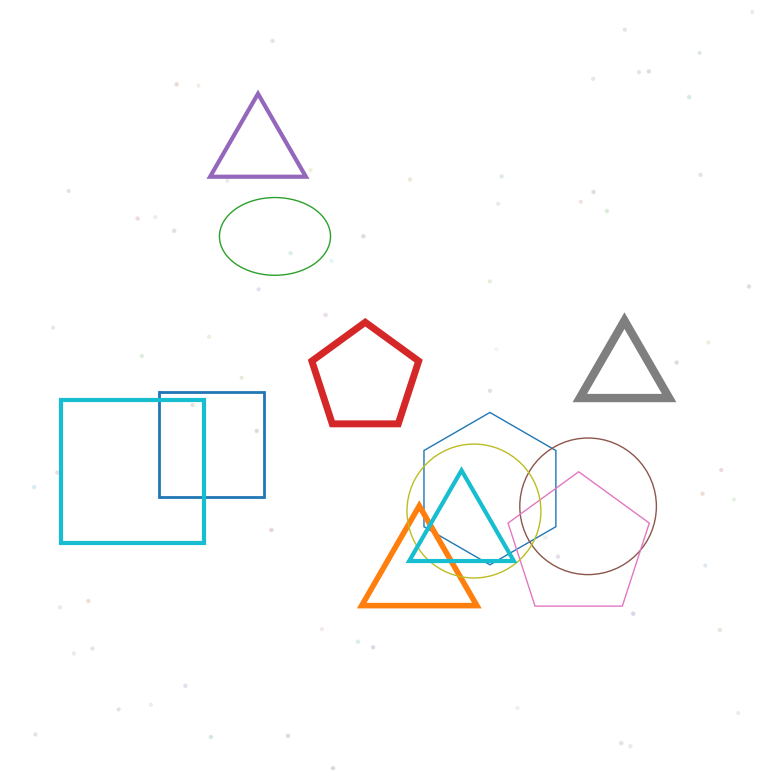[{"shape": "square", "thickness": 1, "radius": 0.34, "center": [0.275, 0.423]}, {"shape": "hexagon", "thickness": 0.5, "radius": 0.49, "center": [0.636, 0.365]}, {"shape": "triangle", "thickness": 2, "radius": 0.43, "center": [0.545, 0.257]}, {"shape": "oval", "thickness": 0.5, "radius": 0.36, "center": [0.357, 0.693]}, {"shape": "pentagon", "thickness": 2.5, "radius": 0.36, "center": [0.474, 0.509]}, {"shape": "triangle", "thickness": 1.5, "radius": 0.36, "center": [0.335, 0.806]}, {"shape": "circle", "thickness": 0.5, "radius": 0.44, "center": [0.764, 0.342]}, {"shape": "pentagon", "thickness": 0.5, "radius": 0.48, "center": [0.752, 0.291]}, {"shape": "triangle", "thickness": 3, "radius": 0.33, "center": [0.811, 0.517]}, {"shape": "circle", "thickness": 0.5, "radius": 0.43, "center": [0.615, 0.336]}, {"shape": "square", "thickness": 1.5, "radius": 0.46, "center": [0.172, 0.388]}, {"shape": "triangle", "thickness": 1.5, "radius": 0.39, "center": [0.599, 0.311]}]